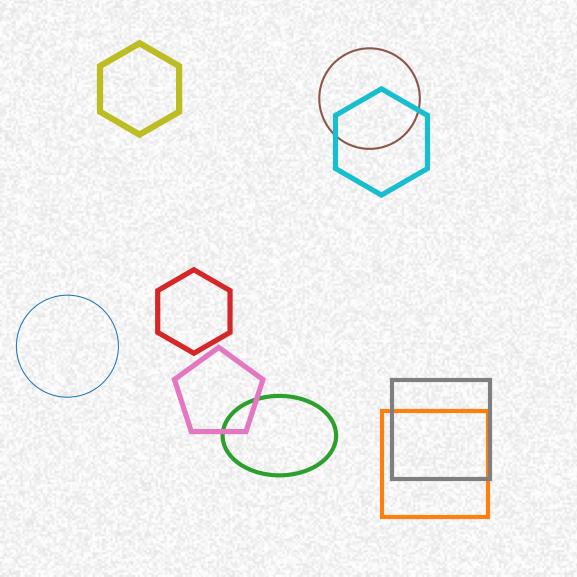[{"shape": "circle", "thickness": 0.5, "radius": 0.44, "center": [0.117, 0.4]}, {"shape": "square", "thickness": 2, "radius": 0.46, "center": [0.754, 0.195]}, {"shape": "oval", "thickness": 2, "radius": 0.49, "center": [0.484, 0.245]}, {"shape": "hexagon", "thickness": 2.5, "radius": 0.36, "center": [0.336, 0.46]}, {"shape": "circle", "thickness": 1, "radius": 0.44, "center": [0.64, 0.828]}, {"shape": "pentagon", "thickness": 2.5, "radius": 0.4, "center": [0.379, 0.317]}, {"shape": "square", "thickness": 2, "radius": 0.43, "center": [0.763, 0.255]}, {"shape": "hexagon", "thickness": 3, "radius": 0.4, "center": [0.242, 0.845]}, {"shape": "hexagon", "thickness": 2.5, "radius": 0.46, "center": [0.661, 0.753]}]